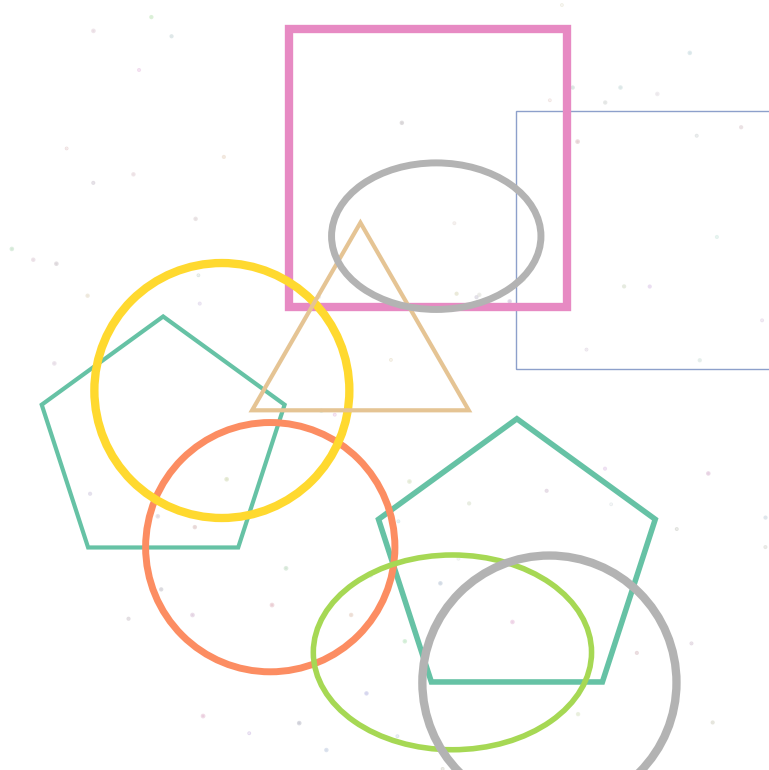[{"shape": "pentagon", "thickness": 2, "radius": 0.94, "center": [0.671, 0.267]}, {"shape": "pentagon", "thickness": 1.5, "radius": 0.83, "center": [0.212, 0.423]}, {"shape": "circle", "thickness": 2.5, "radius": 0.81, "center": [0.351, 0.289]}, {"shape": "square", "thickness": 0.5, "radius": 0.84, "center": [0.837, 0.689]}, {"shape": "square", "thickness": 3, "radius": 0.9, "center": [0.556, 0.782]}, {"shape": "oval", "thickness": 2, "radius": 0.9, "center": [0.588, 0.153]}, {"shape": "circle", "thickness": 3, "radius": 0.83, "center": [0.288, 0.493]}, {"shape": "triangle", "thickness": 1.5, "radius": 0.81, "center": [0.468, 0.548]}, {"shape": "oval", "thickness": 2.5, "radius": 0.68, "center": [0.567, 0.693]}, {"shape": "circle", "thickness": 3, "radius": 0.83, "center": [0.714, 0.114]}]